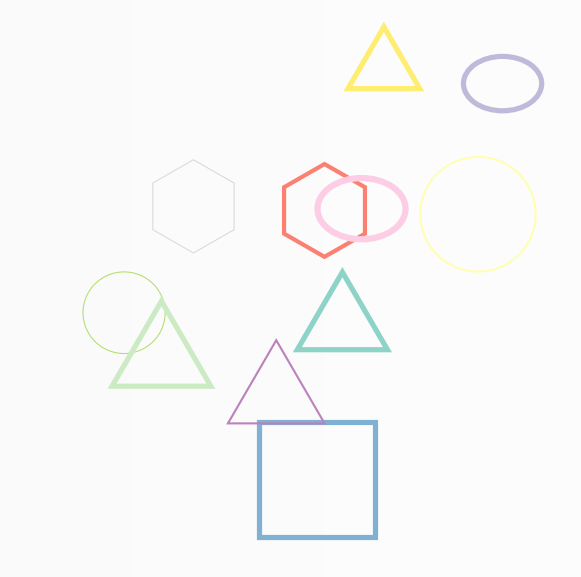[{"shape": "triangle", "thickness": 2.5, "radius": 0.45, "center": [0.589, 0.438]}, {"shape": "circle", "thickness": 1, "radius": 0.5, "center": [0.822, 0.628]}, {"shape": "oval", "thickness": 2.5, "radius": 0.34, "center": [0.865, 0.854]}, {"shape": "hexagon", "thickness": 2, "radius": 0.4, "center": [0.558, 0.635]}, {"shape": "square", "thickness": 2.5, "radius": 0.5, "center": [0.545, 0.169]}, {"shape": "circle", "thickness": 0.5, "radius": 0.35, "center": [0.213, 0.458]}, {"shape": "oval", "thickness": 3, "radius": 0.38, "center": [0.622, 0.638]}, {"shape": "hexagon", "thickness": 0.5, "radius": 0.4, "center": [0.333, 0.642]}, {"shape": "triangle", "thickness": 1, "radius": 0.48, "center": [0.475, 0.314]}, {"shape": "triangle", "thickness": 2.5, "radius": 0.49, "center": [0.278, 0.379]}, {"shape": "triangle", "thickness": 2.5, "radius": 0.36, "center": [0.66, 0.881]}]